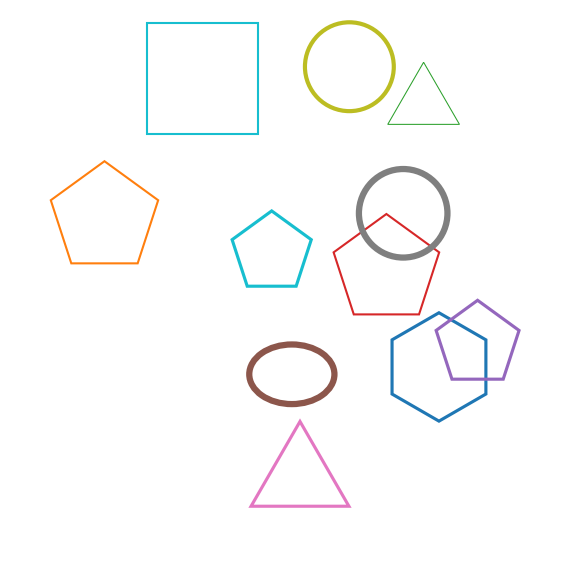[{"shape": "hexagon", "thickness": 1.5, "radius": 0.47, "center": [0.76, 0.364]}, {"shape": "pentagon", "thickness": 1, "radius": 0.49, "center": [0.181, 0.622]}, {"shape": "triangle", "thickness": 0.5, "radius": 0.36, "center": [0.734, 0.82]}, {"shape": "pentagon", "thickness": 1, "radius": 0.48, "center": [0.669, 0.532]}, {"shape": "pentagon", "thickness": 1.5, "radius": 0.38, "center": [0.827, 0.404]}, {"shape": "oval", "thickness": 3, "radius": 0.37, "center": [0.505, 0.351]}, {"shape": "triangle", "thickness": 1.5, "radius": 0.49, "center": [0.519, 0.171]}, {"shape": "circle", "thickness": 3, "radius": 0.38, "center": [0.698, 0.63]}, {"shape": "circle", "thickness": 2, "radius": 0.38, "center": [0.605, 0.884]}, {"shape": "pentagon", "thickness": 1.5, "radius": 0.36, "center": [0.47, 0.562]}, {"shape": "square", "thickness": 1, "radius": 0.48, "center": [0.351, 0.864]}]